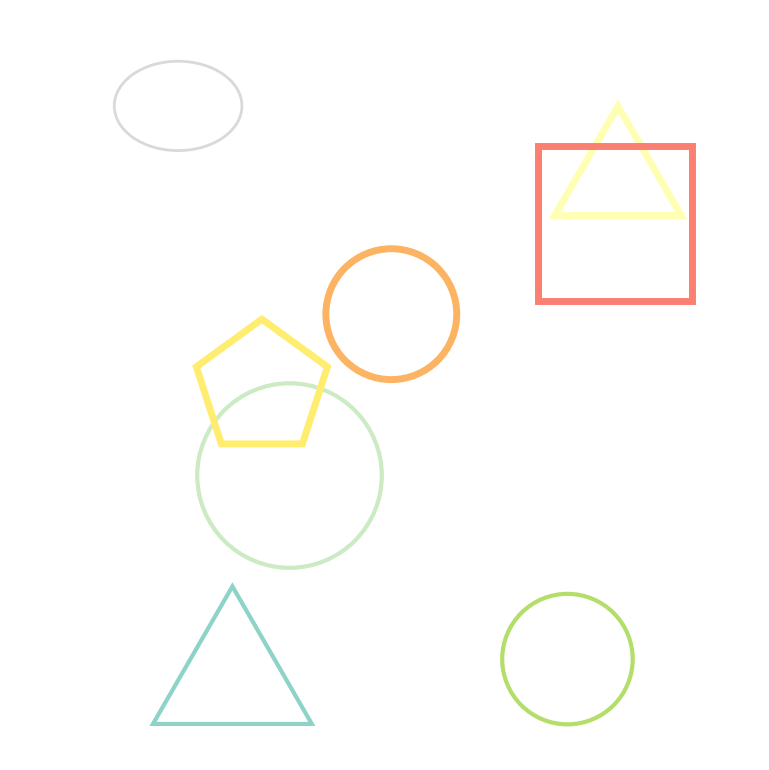[{"shape": "triangle", "thickness": 1.5, "radius": 0.6, "center": [0.302, 0.119]}, {"shape": "triangle", "thickness": 2.5, "radius": 0.47, "center": [0.803, 0.767]}, {"shape": "square", "thickness": 2.5, "radius": 0.5, "center": [0.799, 0.709]}, {"shape": "circle", "thickness": 2.5, "radius": 0.42, "center": [0.508, 0.592]}, {"shape": "circle", "thickness": 1.5, "radius": 0.42, "center": [0.737, 0.144]}, {"shape": "oval", "thickness": 1, "radius": 0.41, "center": [0.231, 0.862]}, {"shape": "circle", "thickness": 1.5, "radius": 0.6, "center": [0.376, 0.382]}, {"shape": "pentagon", "thickness": 2.5, "radius": 0.45, "center": [0.34, 0.496]}]